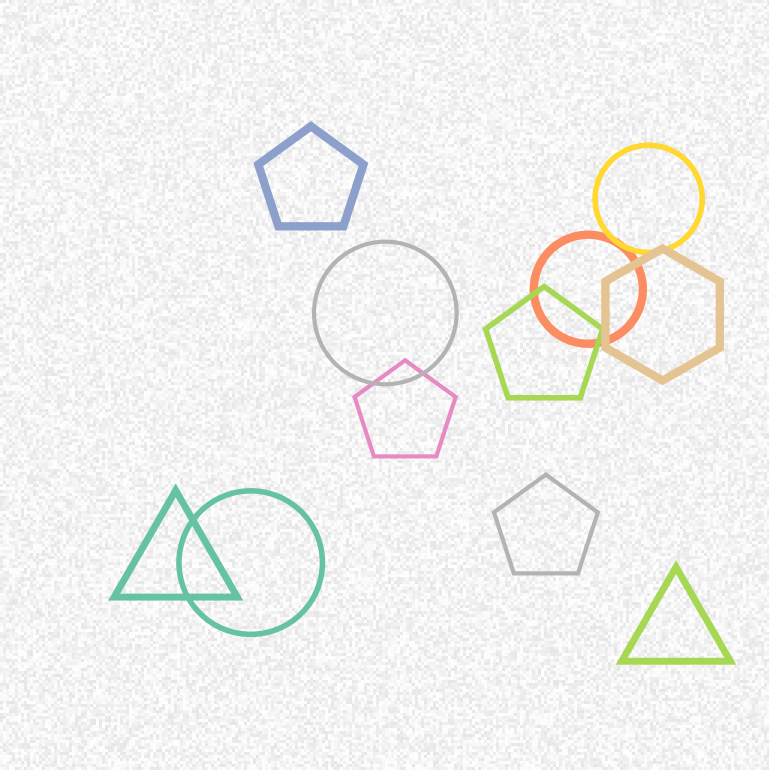[{"shape": "circle", "thickness": 2, "radius": 0.47, "center": [0.326, 0.269]}, {"shape": "triangle", "thickness": 2.5, "radius": 0.46, "center": [0.228, 0.271]}, {"shape": "circle", "thickness": 3, "radius": 0.35, "center": [0.764, 0.624]}, {"shape": "pentagon", "thickness": 3, "radius": 0.36, "center": [0.404, 0.764]}, {"shape": "pentagon", "thickness": 1.5, "radius": 0.35, "center": [0.526, 0.463]}, {"shape": "triangle", "thickness": 2.5, "radius": 0.41, "center": [0.878, 0.182]}, {"shape": "pentagon", "thickness": 2, "radius": 0.4, "center": [0.707, 0.548]}, {"shape": "circle", "thickness": 2, "radius": 0.35, "center": [0.842, 0.742]}, {"shape": "hexagon", "thickness": 3, "radius": 0.43, "center": [0.861, 0.592]}, {"shape": "circle", "thickness": 1.5, "radius": 0.46, "center": [0.5, 0.594]}, {"shape": "pentagon", "thickness": 1.5, "radius": 0.35, "center": [0.709, 0.313]}]